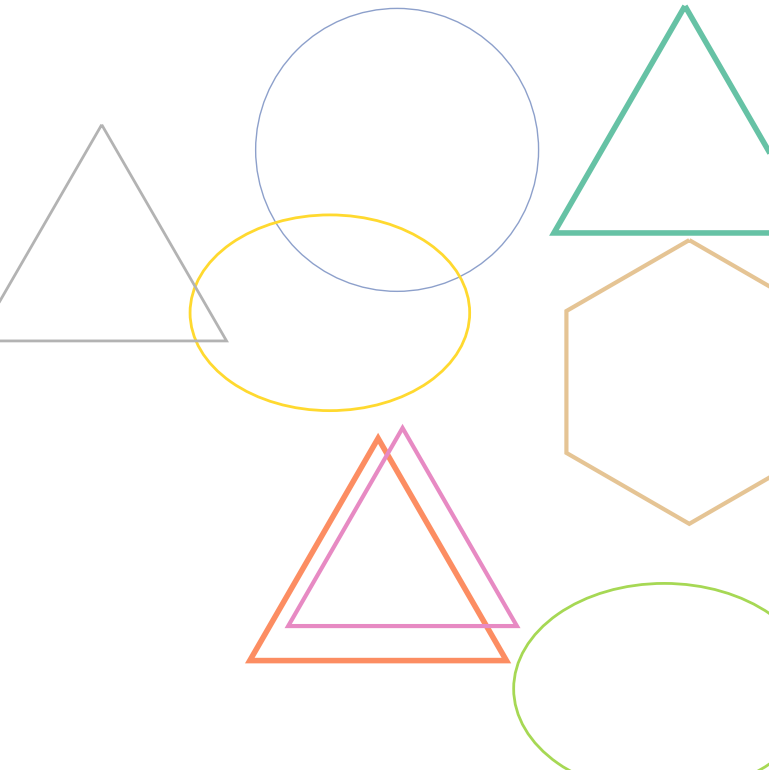[{"shape": "triangle", "thickness": 2, "radius": 0.98, "center": [0.89, 0.796]}, {"shape": "triangle", "thickness": 2, "radius": 0.96, "center": [0.491, 0.238]}, {"shape": "circle", "thickness": 0.5, "radius": 0.92, "center": [0.516, 0.805]}, {"shape": "triangle", "thickness": 1.5, "radius": 0.86, "center": [0.523, 0.273]}, {"shape": "oval", "thickness": 1, "radius": 0.98, "center": [0.863, 0.106]}, {"shape": "oval", "thickness": 1, "radius": 0.91, "center": [0.428, 0.594]}, {"shape": "hexagon", "thickness": 1.5, "radius": 0.92, "center": [0.895, 0.504]}, {"shape": "triangle", "thickness": 1, "radius": 0.94, "center": [0.132, 0.651]}]